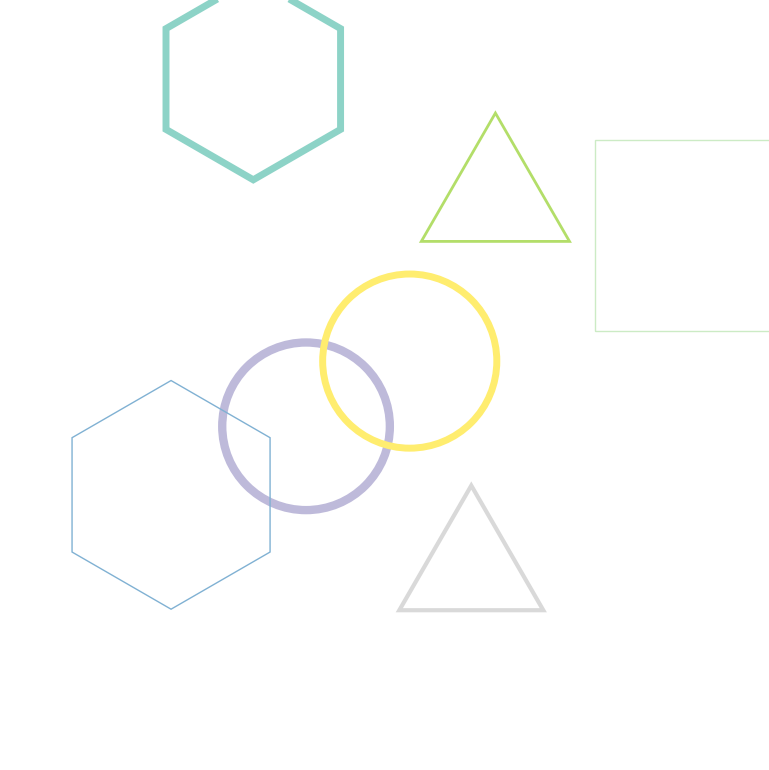[{"shape": "hexagon", "thickness": 2.5, "radius": 0.65, "center": [0.329, 0.897]}, {"shape": "circle", "thickness": 3, "radius": 0.54, "center": [0.397, 0.446]}, {"shape": "hexagon", "thickness": 0.5, "radius": 0.74, "center": [0.222, 0.357]}, {"shape": "triangle", "thickness": 1, "radius": 0.56, "center": [0.643, 0.742]}, {"shape": "triangle", "thickness": 1.5, "radius": 0.54, "center": [0.612, 0.261]}, {"shape": "square", "thickness": 0.5, "radius": 0.62, "center": [0.897, 0.694]}, {"shape": "circle", "thickness": 2.5, "radius": 0.57, "center": [0.532, 0.531]}]